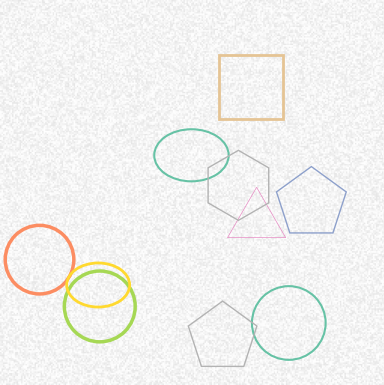[{"shape": "circle", "thickness": 1.5, "radius": 0.48, "center": [0.75, 0.161]}, {"shape": "oval", "thickness": 1.5, "radius": 0.48, "center": [0.497, 0.597]}, {"shape": "circle", "thickness": 2.5, "radius": 0.45, "center": [0.103, 0.326]}, {"shape": "pentagon", "thickness": 1, "radius": 0.48, "center": [0.809, 0.472]}, {"shape": "triangle", "thickness": 0.5, "radius": 0.44, "center": [0.666, 0.426]}, {"shape": "circle", "thickness": 2.5, "radius": 0.46, "center": [0.259, 0.204]}, {"shape": "oval", "thickness": 2, "radius": 0.41, "center": [0.255, 0.26]}, {"shape": "square", "thickness": 2, "radius": 0.42, "center": [0.653, 0.773]}, {"shape": "pentagon", "thickness": 1, "radius": 0.47, "center": [0.578, 0.124]}, {"shape": "hexagon", "thickness": 1, "radius": 0.45, "center": [0.619, 0.519]}]